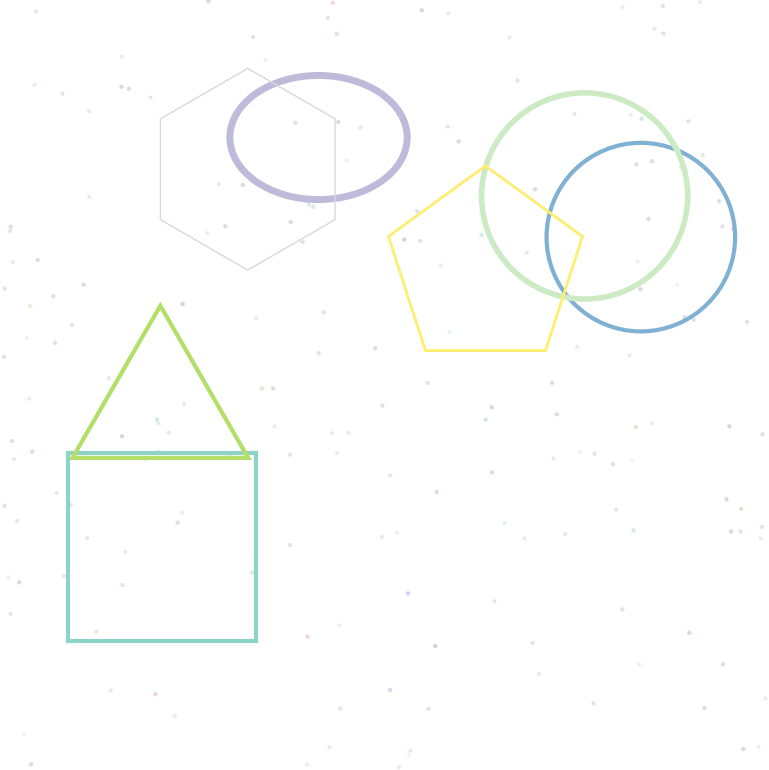[{"shape": "square", "thickness": 1.5, "radius": 0.61, "center": [0.211, 0.289]}, {"shape": "oval", "thickness": 2.5, "radius": 0.58, "center": [0.414, 0.821]}, {"shape": "circle", "thickness": 1.5, "radius": 0.61, "center": [0.832, 0.692]}, {"shape": "triangle", "thickness": 1.5, "radius": 0.66, "center": [0.208, 0.471]}, {"shape": "hexagon", "thickness": 0.5, "radius": 0.65, "center": [0.322, 0.78]}, {"shape": "circle", "thickness": 2, "radius": 0.67, "center": [0.759, 0.746]}, {"shape": "pentagon", "thickness": 1, "radius": 0.66, "center": [0.63, 0.652]}]